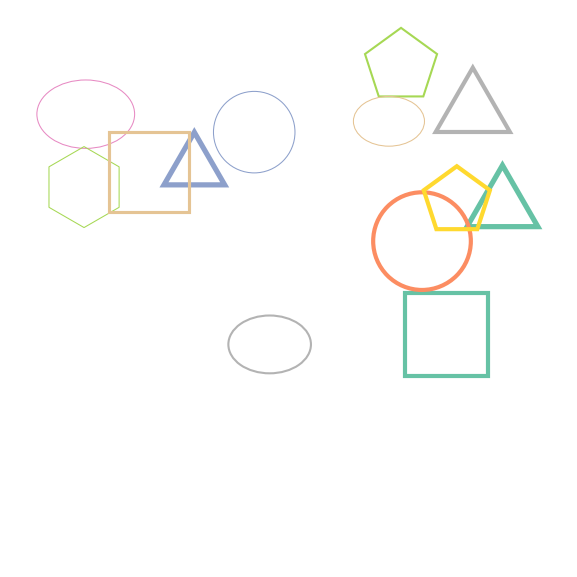[{"shape": "triangle", "thickness": 2.5, "radius": 0.35, "center": [0.87, 0.642]}, {"shape": "square", "thickness": 2, "radius": 0.36, "center": [0.773, 0.42]}, {"shape": "circle", "thickness": 2, "radius": 0.42, "center": [0.731, 0.582]}, {"shape": "circle", "thickness": 0.5, "radius": 0.35, "center": [0.44, 0.77]}, {"shape": "triangle", "thickness": 2.5, "radius": 0.3, "center": [0.336, 0.709]}, {"shape": "oval", "thickness": 0.5, "radius": 0.42, "center": [0.148, 0.801]}, {"shape": "hexagon", "thickness": 0.5, "radius": 0.35, "center": [0.146, 0.675]}, {"shape": "pentagon", "thickness": 1, "radius": 0.33, "center": [0.694, 0.885]}, {"shape": "pentagon", "thickness": 2, "radius": 0.3, "center": [0.791, 0.651]}, {"shape": "oval", "thickness": 0.5, "radius": 0.31, "center": [0.674, 0.789]}, {"shape": "square", "thickness": 1.5, "radius": 0.35, "center": [0.258, 0.701]}, {"shape": "triangle", "thickness": 2, "radius": 0.37, "center": [0.819, 0.808]}, {"shape": "oval", "thickness": 1, "radius": 0.36, "center": [0.467, 0.403]}]